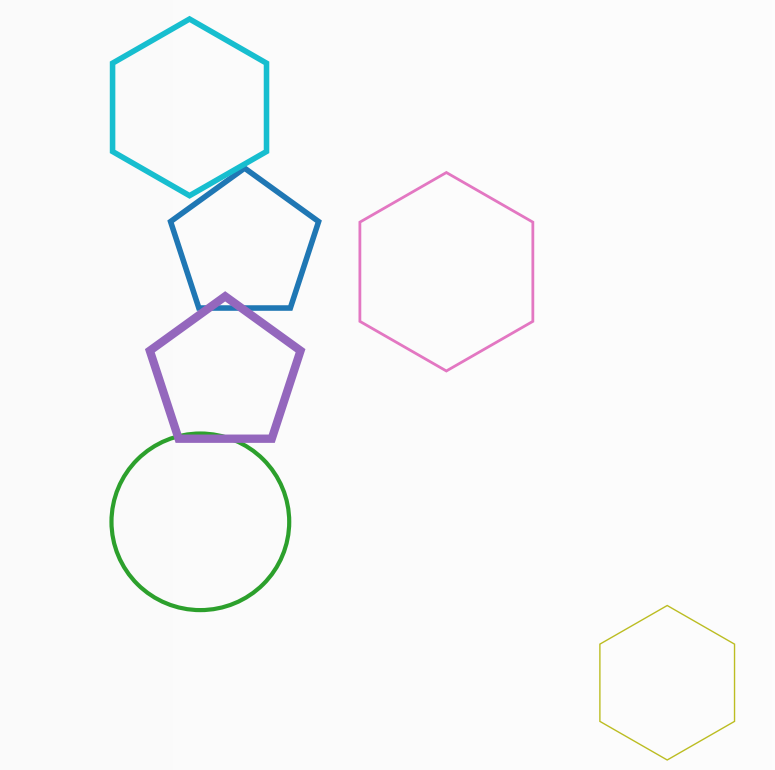[{"shape": "pentagon", "thickness": 2, "radius": 0.5, "center": [0.316, 0.681]}, {"shape": "circle", "thickness": 1.5, "radius": 0.57, "center": [0.259, 0.322]}, {"shape": "pentagon", "thickness": 3, "radius": 0.51, "center": [0.291, 0.513]}, {"shape": "hexagon", "thickness": 1, "radius": 0.64, "center": [0.576, 0.647]}, {"shape": "hexagon", "thickness": 0.5, "radius": 0.5, "center": [0.861, 0.113]}, {"shape": "hexagon", "thickness": 2, "radius": 0.57, "center": [0.245, 0.861]}]